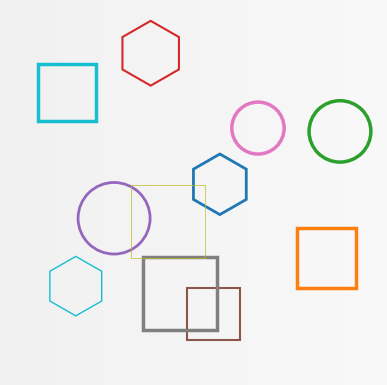[{"shape": "hexagon", "thickness": 2, "radius": 0.39, "center": [0.567, 0.521]}, {"shape": "square", "thickness": 2.5, "radius": 0.38, "center": [0.842, 0.33]}, {"shape": "circle", "thickness": 2.5, "radius": 0.4, "center": [0.877, 0.659]}, {"shape": "hexagon", "thickness": 1.5, "radius": 0.42, "center": [0.389, 0.862]}, {"shape": "circle", "thickness": 2, "radius": 0.46, "center": [0.294, 0.433]}, {"shape": "square", "thickness": 1.5, "radius": 0.34, "center": [0.551, 0.185]}, {"shape": "circle", "thickness": 2.5, "radius": 0.34, "center": [0.666, 0.667]}, {"shape": "square", "thickness": 2.5, "radius": 0.47, "center": [0.464, 0.238]}, {"shape": "square", "thickness": 0.5, "radius": 0.48, "center": [0.434, 0.424]}, {"shape": "square", "thickness": 2.5, "radius": 0.37, "center": [0.172, 0.76]}, {"shape": "hexagon", "thickness": 1, "radius": 0.39, "center": [0.196, 0.257]}]